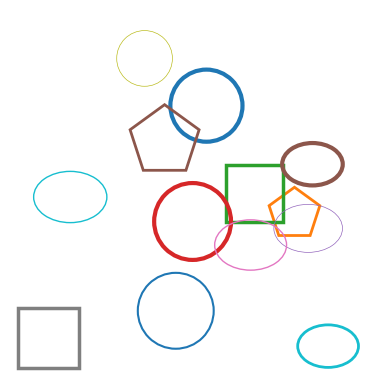[{"shape": "circle", "thickness": 3, "radius": 0.47, "center": [0.536, 0.726]}, {"shape": "circle", "thickness": 1.5, "radius": 0.49, "center": [0.457, 0.193]}, {"shape": "pentagon", "thickness": 2, "radius": 0.35, "center": [0.765, 0.444]}, {"shape": "square", "thickness": 2.5, "radius": 0.37, "center": [0.661, 0.496]}, {"shape": "circle", "thickness": 3, "radius": 0.5, "center": [0.5, 0.425]}, {"shape": "oval", "thickness": 0.5, "radius": 0.45, "center": [0.8, 0.407]}, {"shape": "pentagon", "thickness": 2, "radius": 0.47, "center": [0.428, 0.634]}, {"shape": "oval", "thickness": 3, "radius": 0.39, "center": [0.812, 0.573]}, {"shape": "oval", "thickness": 1, "radius": 0.47, "center": [0.651, 0.364]}, {"shape": "square", "thickness": 2.5, "radius": 0.4, "center": [0.126, 0.122]}, {"shape": "circle", "thickness": 0.5, "radius": 0.36, "center": [0.375, 0.848]}, {"shape": "oval", "thickness": 1, "radius": 0.48, "center": [0.182, 0.488]}, {"shape": "oval", "thickness": 2, "radius": 0.39, "center": [0.852, 0.101]}]